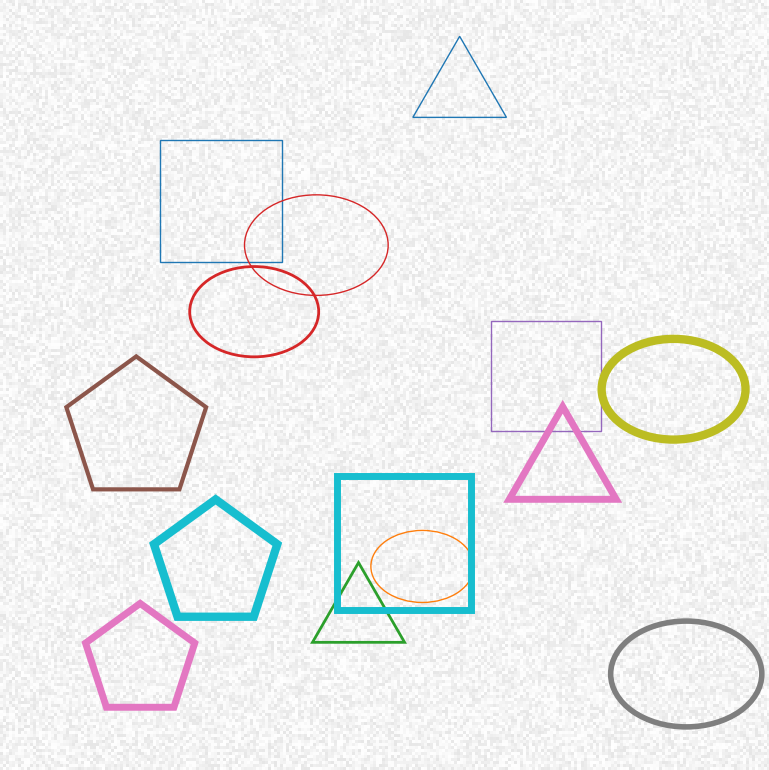[{"shape": "square", "thickness": 0.5, "radius": 0.4, "center": [0.287, 0.739]}, {"shape": "triangle", "thickness": 0.5, "radius": 0.35, "center": [0.597, 0.883]}, {"shape": "oval", "thickness": 0.5, "radius": 0.33, "center": [0.548, 0.264]}, {"shape": "triangle", "thickness": 1, "radius": 0.35, "center": [0.466, 0.2]}, {"shape": "oval", "thickness": 1, "radius": 0.42, "center": [0.33, 0.595]}, {"shape": "oval", "thickness": 0.5, "radius": 0.47, "center": [0.411, 0.682]}, {"shape": "square", "thickness": 0.5, "radius": 0.36, "center": [0.709, 0.512]}, {"shape": "pentagon", "thickness": 1.5, "radius": 0.48, "center": [0.177, 0.442]}, {"shape": "triangle", "thickness": 2.5, "radius": 0.4, "center": [0.731, 0.392]}, {"shape": "pentagon", "thickness": 2.5, "radius": 0.37, "center": [0.182, 0.142]}, {"shape": "oval", "thickness": 2, "radius": 0.49, "center": [0.891, 0.125]}, {"shape": "oval", "thickness": 3, "radius": 0.47, "center": [0.875, 0.495]}, {"shape": "square", "thickness": 2.5, "radius": 0.43, "center": [0.525, 0.295]}, {"shape": "pentagon", "thickness": 3, "radius": 0.42, "center": [0.28, 0.267]}]